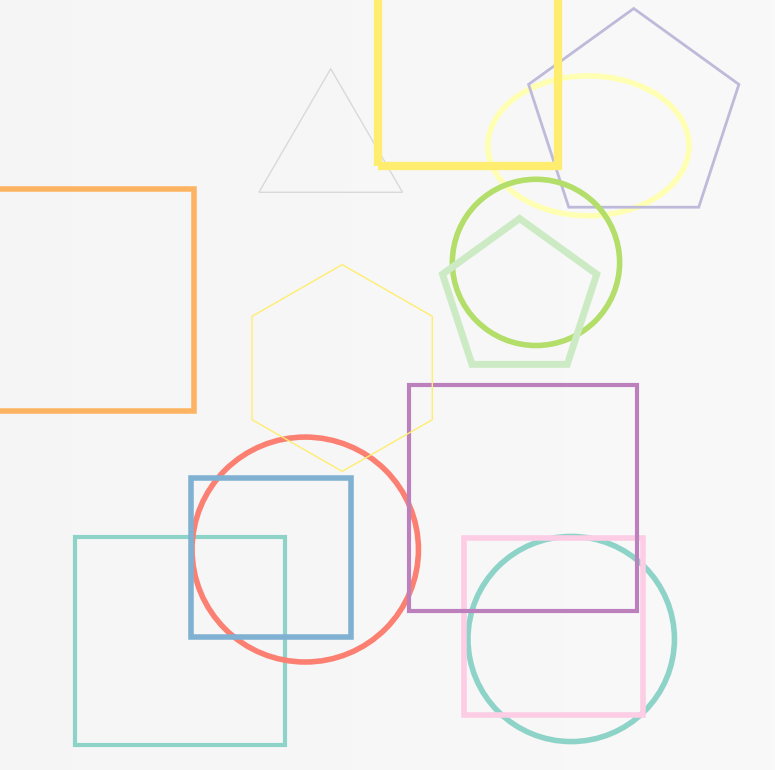[{"shape": "square", "thickness": 1.5, "radius": 0.68, "center": [0.232, 0.168]}, {"shape": "circle", "thickness": 2, "radius": 0.67, "center": [0.737, 0.17]}, {"shape": "oval", "thickness": 2, "radius": 0.65, "center": [0.759, 0.811]}, {"shape": "pentagon", "thickness": 1, "radius": 0.71, "center": [0.818, 0.846]}, {"shape": "circle", "thickness": 2, "radius": 0.73, "center": [0.394, 0.286]}, {"shape": "square", "thickness": 2, "radius": 0.52, "center": [0.35, 0.276]}, {"shape": "square", "thickness": 2, "radius": 0.72, "center": [0.106, 0.61]}, {"shape": "circle", "thickness": 2, "radius": 0.54, "center": [0.692, 0.659]}, {"shape": "square", "thickness": 2, "radius": 0.58, "center": [0.714, 0.186]}, {"shape": "triangle", "thickness": 0.5, "radius": 0.53, "center": [0.427, 0.804]}, {"shape": "square", "thickness": 1.5, "radius": 0.73, "center": [0.675, 0.353]}, {"shape": "pentagon", "thickness": 2.5, "radius": 0.52, "center": [0.67, 0.612]}, {"shape": "square", "thickness": 3, "radius": 0.58, "center": [0.604, 0.9]}, {"shape": "hexagon", "thickness": 0.5, "radius": 0.67, "center": [0.442, 0.522]}]